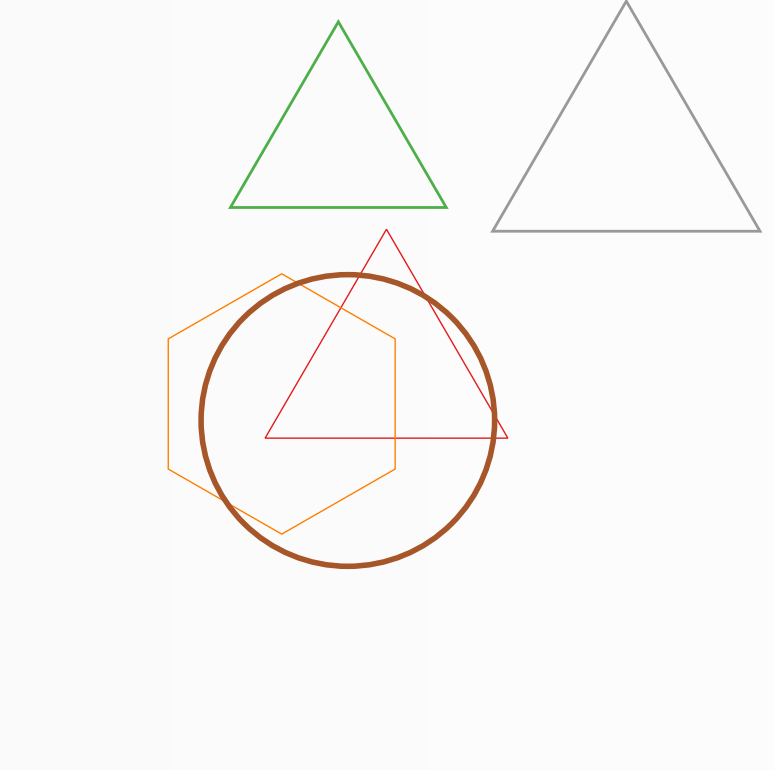[{"shape": "triangle", "thickness": 0.5, "radius": 0.9, "center": [0.499, 0.521]}, {"shape": "triangle", "thickness": 1, "radius": 0.8, "center": [0.437, 0.811]}, {"shape": "hexagon", "thickness": 0.5, "radius": 0.85, "center": [0.363, 0.475]}, {"shape": "circle", "thickness": 2, "radius": 0.95, "center": [0.449, 0.454]}, {"shape": "triangle", "thickness": 1, "radius": 1.0, "center": [0.808, 0.799]}]